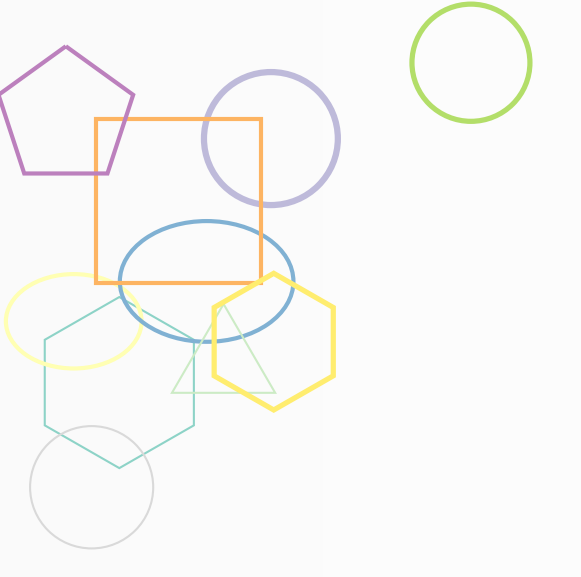[{"shape": "hexagon", "thickness": 1, "radius": 0.74, "center": [0.205, 0.337]}, {"shape": "oval", "thickness": 2, "radius": 0.58, "center": [0.127, 0.443]}, {"shape": "circle", "thickness": 3, "radius": 0.58, "center": [0.466, 0.759]}, {"shape": "oval", "thickness": 2, "radius": 0.75, "center": [0.355, 0.512]}, {"shape": "square", "thickness": 2, "radius": 0.71, "center": [0.307, 0.651]}, {"shape": "circle", "thickness": 2.5, "radius": 0.51, "center": [0.81, 0.891]}, {"shape": "circle", "thickness": 1, "radius": 0.53, "center": [0.158, 0.155]}, {"shape": "pentagon", "thickness": 2, "radius": 0.61, "center": [0.113, 0.797]}, {"shape": "triangle", "thickness": 1, "radius": 0.51, "center": [0.385, 0.37]}, {"shape": "hexagon", "thickness": 2.5, "radius": 0.59, "center": [0.471, 0.408]}]